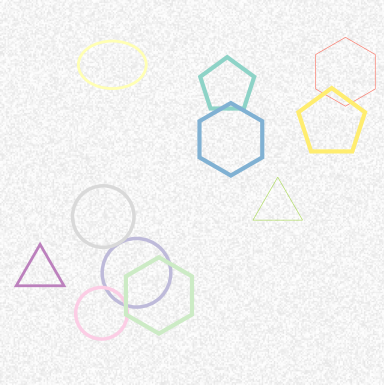[{"shape": "pentagon", "thickness": 3, "radius": 0.37, "center": [0.59, 0.778]}, {"shape": "oval", "thickness": 2, "radius": 0.44, "center": [0.292, 0.832]}, {"shape": "circle", "thickness": 2.5, "radius": 0.45, "center": [0.355, 0.291]}, {"shape": "hexagon", "thickness": 0.5, "radius": 0.45, "center": [0.897, 0.814]}, {"shape": "hexagon", "thickness": 3, "radius": 0.47, "center": [0.6, 0.638]}, {"shape": "triangle", "thickness": 0.5, "radius": 0.37, "center": [0.721, 0.465]}, {"shape": "circle", "thickness": 2.5, "radius": 0.34, "center": [0.264, 0.186]}, {"shape": "circle", "thickness": 2.5, "radius": 0.4, "center": [0.268, 0.437]}, {"shape": "triangle", "thickness": 2, "radius": 0.36, "center": [0.104, 0.294]}, {"shape": "hexagon", "thickness": 3, "radius": 0.5, "center": [0.413, 0.233]}, {"shape": "pentagon", "thickness": 3, "radius": 0.45, "center": [0.862, 0.68]}]